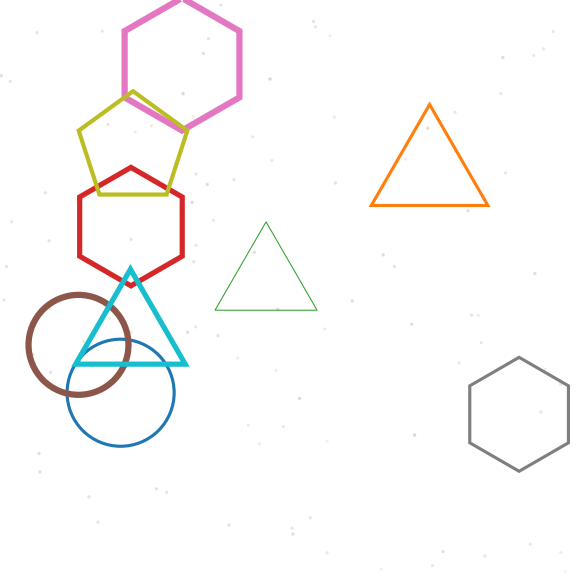[{"shape": "circle", "thickness": 1.5, "radius": 0.46, "center": [0.209, 0.319]}, {"shape": "triangle", "thickness": 1.5, "radius": 0.58, "center": [0.744, 0.702]}, {"shape": "triangle", "thickness": 0.5, "radius": 0.51, "center": [0.461, 0.513]}, {"shape": "hexagon", "thickness": 2.5, "radius": 0.51, "center": [0.227, 0.607]}, {"shape": "circle", "thickness": 3, "radius": 0.43, "center": [0.136, 0.402]}, {"shape": "hexagon", "thickness": 3, "radius": 0.57, "center": [0.315, 0.888]}, {"shape": "hexagon", "thickness": 1.5, "radius": 0.49, "center": [0.899, 0.282]}, {"shape": "pentagon", "thickness": 2, "radius": 0.49, "center": [0.23, 0.742]}, {"shape": "triangle", "thickness": 2.5, "radius": 0.55, "center": [0.226, 0.423]}]